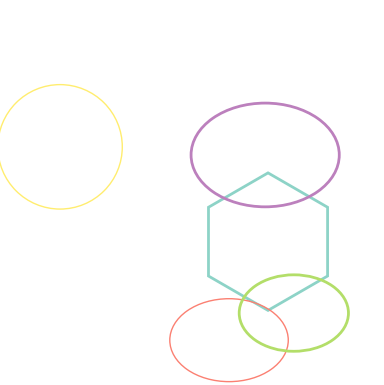[{"shape": "hexagon", "thickness": 2, "radius": 0.89, "center": [0.696, 0.372]}, {"shape": "oval", "thickness": 1, "radius": 0.77, "center": [0.595, 0.116]}, {"shape": "oval", "thickness": 2, "radius": 0.71, "center": [0.763, 0.187]}, {"shape": "oval", "thickness": 2, "radius": 0.96, "center": [0.689, 0.598]}, {"shape": "circle", "thickness": 1, "radius": 0.81, "center": [0.156, 0.619]}]